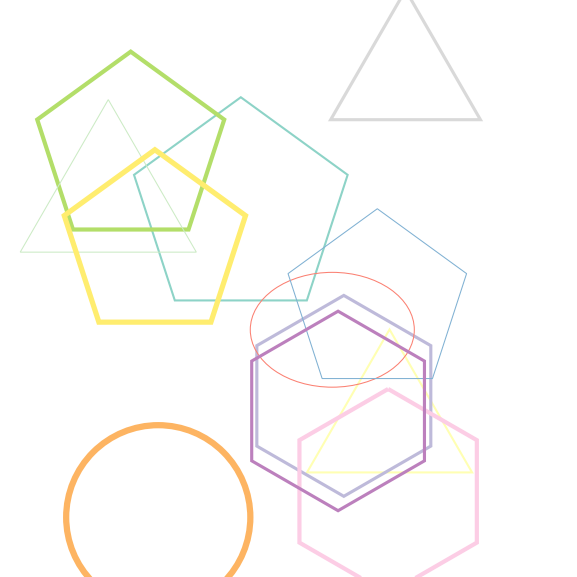[{"shape": "pentagon", "thickness": 1, "radius": 0.97, "center": [0.417, 0.636]}, {"shape": "triangle", "thickness": 1, "radius": 0.83, "center": [0.675, 0.264]}, {"shape": "hexagon", "thickness": 1.5, "radius": 0.87, "center": [0.595, 0.314]}, {"shape": "oval", "thickness": 0.5, "radius": 0.71, "center": [0.575, 0.428]}, {"shape": "pentagon", "thickness": 0.5, "radius": 0.81, "center": [0.653, 0.475]}, {"shape": "circle", "thickness": 3, "radius": 0.8, "center": [0.274, 0.103]}, {"shape": "pentagon", "thickness": 2, "radius": 0.85, "center": [0.226, 0.739]}, {"shape": "hexagon", "thickness": 2, "radius": 0.89, "center": [0.672, 0.148]}, {"shape": "triangle", "thickness": 1.5, "radius": 0.75, "center": [0.702, 0.867]}, {"shape": "hexagon", "thickness": 1.5, "radius": 0.86, "center": [0.585, 0.288]}, {"shape": "triangle", "thickness": 0.5, "radius": 0.88, "center": [0.187, 0.651]}, {"shape": "pentagon", "thickness": 2.5, "radius": 0.83, "center": [0.268, 0.575]}]